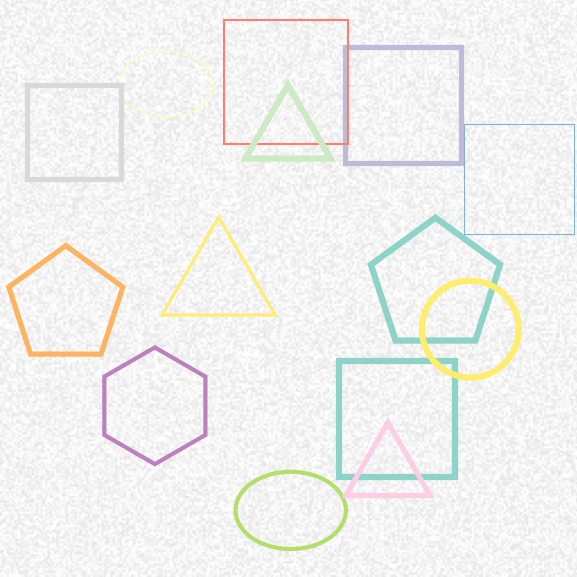[{"shape": "pentagon", "thickness": 3, "radius": 0.59, "center": [0.754, 0.505]}, {"shape": "square", "thickness": 3, "radius": 0.5, "center": [0.687, 0.274]}, {"shape": "oval", "thickness": 0.5, "radius": 0.41, "center": [0.288, 0.853]}, {"shape": "square", "thickness": 2.5, "radius": 0.5, "center": [0.698, 0.818]}, {"shape": "square", "thickness": 1, "radius": 0.54, "center": [0.495, 0.858]}, {"shape": "square", "thickness": 0.5, "radius": 0.48, "center": [0.899, 0.689]}, {"shape": "pentagon", "thickness": 2.5, "radius": 0.52, "center": [0.114, 0.47]}, {"shape": "oval", "thickness": 2, "radius": 0.48, "center": [0.503, 0.115]}, {"shape": "triangle", "thickness": 2.5, "radius": 0.42, "center": [0.672, 0.183]}, {"shape": "square", "thickness": 2.5, "radius": 0.41, "center": [0.127, 0.77]}, {"shape": "hexagon", "thickness": 2, "radius": 0.51, "center": [0.268, 0.296]}, {"shape": "triangle", "thickness": 3, "radius": 0.43, "center": [0.499, 0.767]}, {"shape": "circle", "thickness": 3, "radius": 0.42, "center": [0.814, 0.429]}, {"shape": "triangle", "thickness": 1.5, "radius": 0.57, "center": [0.379, 0.51]}]